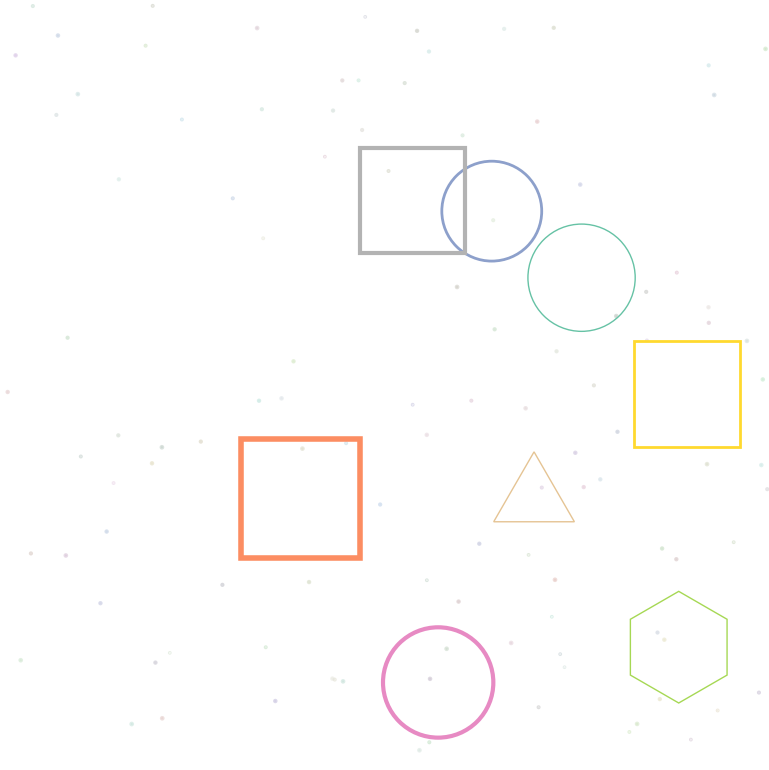[{"shape": "circle", "thickness": 0.5, "radius": 0.35, "center": [0.755, 0.639]}, {"shape": "square", "thickness": 2, "radius": 0.39, "center": [0.39, 0.353]}, {"shape": "circle", "thickness": 1, "radius": 0.32, "center": [0.639, 0.726]}, {"shape": "circle", "thickness": 1.5, "radius": 0.36, "center": [0.569, 0.114]}, {"shape": "hexagon", "thickness": 0.5, "radius": 0.36, "center": [0.881, 0.16]}, {"shape": "square", "thickness": 1, "radius": 0.34, "center": [0.892, 0.488]}, {"shape": "triangle", "thickness": 0.5, "radius": 0.3, "center": [0.694, 0.353]}, {"shape": "square", "thickness": 1.5, "radius": 0.34, "center": [0.535, 0.74]}]